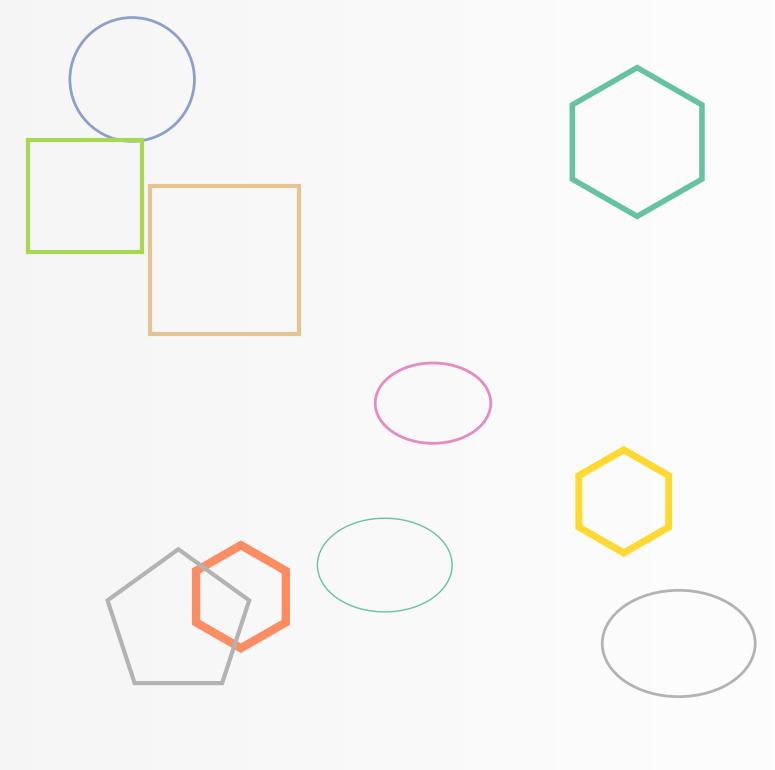[{"shape": "oval", "thickness": 0.5, "radius": 0.43, "center": [0.496, 0.266]}, {"shape": "hexagon", "thickness": 2, "radius": 0.48, "center": [0.822, 0.816]}, {"shape": "hexagon", "thickness": 3, "radius": 0.33, "center": [0.311, 0.225]}, {"shape": "circle", "thickness": 1, "radius": 0.4, "center": [0.171, 0.897]}, {"shape": "oval", "thickness": 1, "radius": 0.37, "center": [0.559, 0.476]}, {"shape": "square", "thickness": 1.5, "radius": 0.37, "center": [0.11, 0.746]}, {"shape": "hexagon", "thickness": 2.5, "radius": 0.33, "center": [0.805, 0.349]}, {"shape": "square", "thickness": 1.5, "radius": 0.48, "center": [0.29, 0.662]}, {"shape": "pentagon", "thickness": 1.5, "radius": 0.48, "center": [0.23, 0.191]}, {"shape": "oval", "thickness": 1, "radius": 0.49, "center": [0.876, 0.164]}]